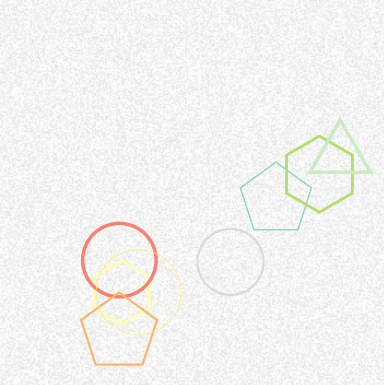[{"shape": "pentagon", "thickness": 1, "radius": 0.49, "center": [0.717, 0.482]}, {"shape": "hexagon", "thickness": 2, "radius": 0.41, "center": [0.316, 0.24]}, {"shape": "circle", "thickness": 2.5, "radius": 0.48, "center": [0.31, 0.324]}, {"shape": "pentagon", "thickness": 1.5, "radius": 0.52, "center": [0.309, 0.137]}, {"shape": "hexagon", "thickness": 2, "radius": 0.49, "center": [0.83, 0.548]}, {"shape": "circle", "thickness": 1.5, "radius": 0.43, "center": [0.599, 0.32]}, {"shape": "triangle", "thickness": 2.5, "radius": 0.45, "center": [0.884, 0.598]}, {"shape": "circle", "thickness": 0.5, "radius": 0.55, "center": [0.36, 0.241]}]